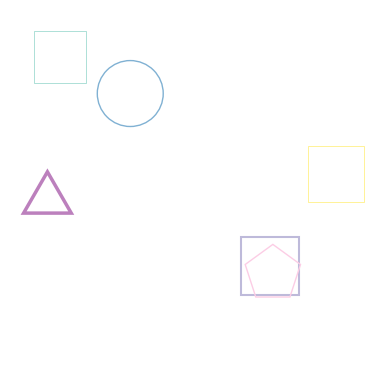[{"shape": "square", "thickness": 0.5, "radius": 0.34, "center": [0.155, 0.851]}, {"shape": "square", "thickness": 1.5, "radius": 0.37, "center": [0.701, 0.31]}, {"shape": "circle", "thickness": 1, "radius": 0.43, "center": [0.338, 0.757]}, {"shape": "pentagon", "thickness": 1, "radius": 0.38, "center": [0.709, 0.29]}, {"shape": "triangle", "thickness": 2.5, "radius": 0.36, "center": [0.123, 0.482]}, {"shape": "square", "thickness": 0.5, "radius": 0.37, "center": [0.873, 0.548]}]